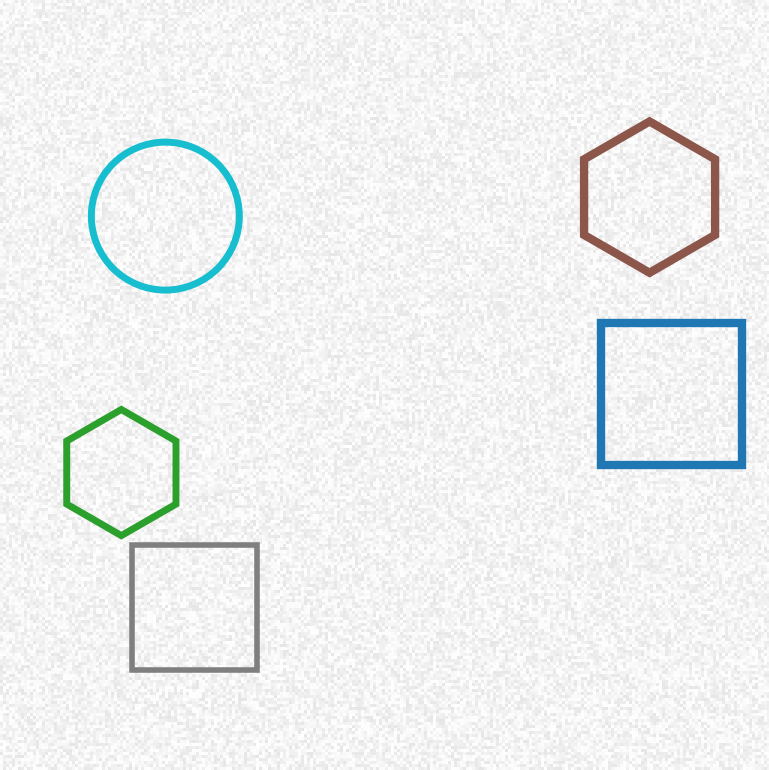[{"shape": "square", "thickness": 3, "radius": 0.46, "center": [0.872, 0.488]}, {"shape": "hexagon", "thickness": 2.5, "radius": 0.41, "center": [0.158, 0.386]}, {"shape": "hexagon", "thickness": 3, "radius": 0.49, "center": [0.844, 0.744]}, {"shape": "square", "thickness": 2, "radius": 0.41, "center": [0.252, 0.21]}, {"shape": "circle", "thickness": 2.5, "radius": 0.48, "center": [0.215, 0.719]}]